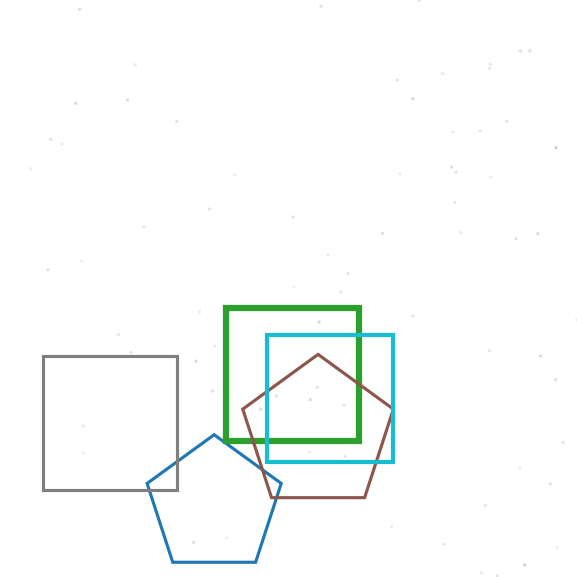[{"shape": "pentagon", "thickness": 1.5, "radius": 0.61, "center": [0.371, 0.124]}, {"shape": "square", "thickness": 3, "radius": 0.58, "center": [0.506, 0.35]}, {"shape": "pentagon", "thickness": 1.5, "radius": 0.69, "center": [0.551, 0.248]}, {"shape": "square", "thickness": 1.5, "radius": 0.58, "center": [0.191, 0.267]}, {"shape": "square", "thickness": 2, "radius": 0.55, "center": [0.571, 0.309]}]